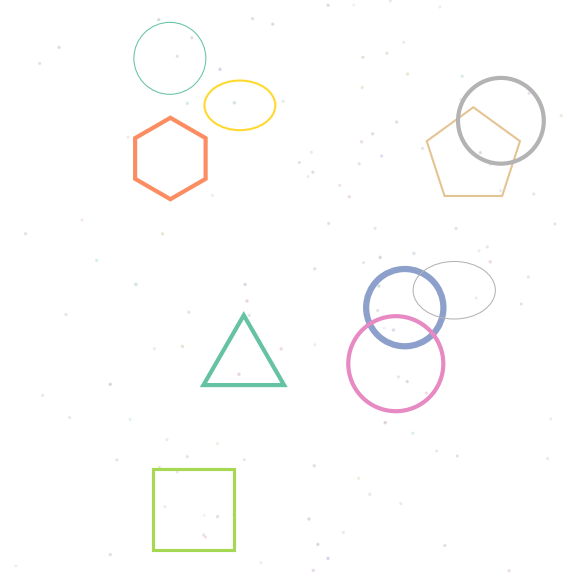[{"shape": "circle", "thickness": 0.5, "radius": 0.31, "center": [0.294, 0.898]}, {"shape": "triangle", "thickness": 2, "radius": 0.4, "center": [0.422, 0.373]}, {"shape": "hexagon", "thickness": 2, "radius": 0.35, "center": [0.295, 0.725]}, {"shape": "circle", "thickness": 3, "radius": 0.33, "center": [0.701, 0.466]}, {"shape": "circle", "thickness": 2, "radius": 0.41, "center": [0.685, 0.369]}, {"shape": "square", "thickness": 1.5, "radius": 0.35, "center": [0.335, 0.116]}, {"shape": "oval", "thickness": 1, "radius": 0.31, "center": [0.415, 0.817]}, {"shape": "pentagon", "thickness": 1, "radius": 0.42, "center": [0.82, 0.728]}, {"shape": "circle", "thickness": 2, "radius": 0.37, "center": [0.867, 0.79]}, {"shape": "oval", "thickness": 0.5, "radius": 0.36, "center": [0.787, 0.497]}]